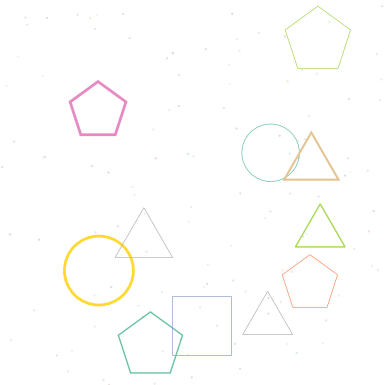[{"shape": "circle", "thickness": 0.5, "radius": 0.37, "center": [0.703, 0.603]}, {"shape": "pentagon", "thickness": 1, "radius": 0.44, "center": [0.391, 0.102]}, {"shape": "pentagon", "thickness": 0.5, "radius": 0.38, "center": [0.805, 0.263]}, {"shape": "square", "thickness": 0.5, "radius": 0.38, "center": [0.523, 0.155]}, {"shape": "pentagon", "thickness": 2, "radius": 0.38, "center": [0.255, 0.712]}, {"shape": "pentagon", "thickness": 0.5, "radius": 0.45, "center": [0.826, 0.895]}, {"shape": "triangle", "thickness": 1, "radius": 0.37, "center": [0.832, 0.396]}, {"shape": "circle", "thickness": 2, "radius": 0.45, "center": [0.257, 0.297]}, {"shape": "triangle", "thickness": 1.5, "radius": 0.41, "center": [0.809, 0.574]}, {"shape": "triangle", "thickness": 0.5, "radius": 0.43, "center": [0.374, 0.374]}, {"shape": "triangle", "thickness": 0.5, "radius": 0.38, "center": [0.695, 0.168]}]